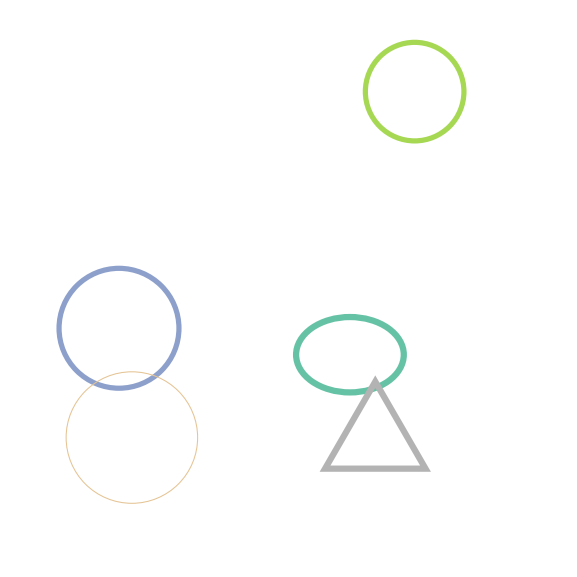[{"shape": "oval", "thickness": 3, "radius": 0.47, "center": [0.606, 0.385]}, {"shape": "circle", "thickness": 2.5, "radius": 0.52, "center": [0.206, 0.431]}, {"shape": "circle", "thickness": 2.5, "radius": 0.43, "center": [0.718, 0.84]}, {"shape": "circle", "thickness": 0.5, "radius": 0.57, "center": [0.228, 0.241]}, {"shape": "triangle", "thickness": 3, "radius": 0.5, "center": [0.65, 0.238]}]